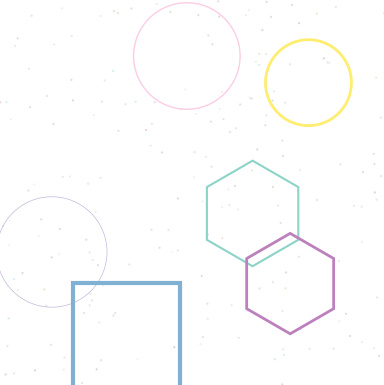[{"shape": "hexagon", "thickness": 1.5, "radius": 0.69, "center": [0.656, 0.446]}, {"shape": "circle", "thickness": 0.5, "radius": 0.72, "center": [0.135, 0.346]}, {"shape": "square", "thickness": 3, "radius": 0.7, "center": [0.329, 0.126]}, {"shape": "circle", "thickness": 1, "radius": 0.69, "center": [0.485, 0.855]}, {"shape": "hexagon", "thickness": 2, "radius": 0.65, "center": [0.754, 0.263]}, {"shape": "circle", "thickness": 2, "radius": 0.56, "center": [0.801, 0.785]}]